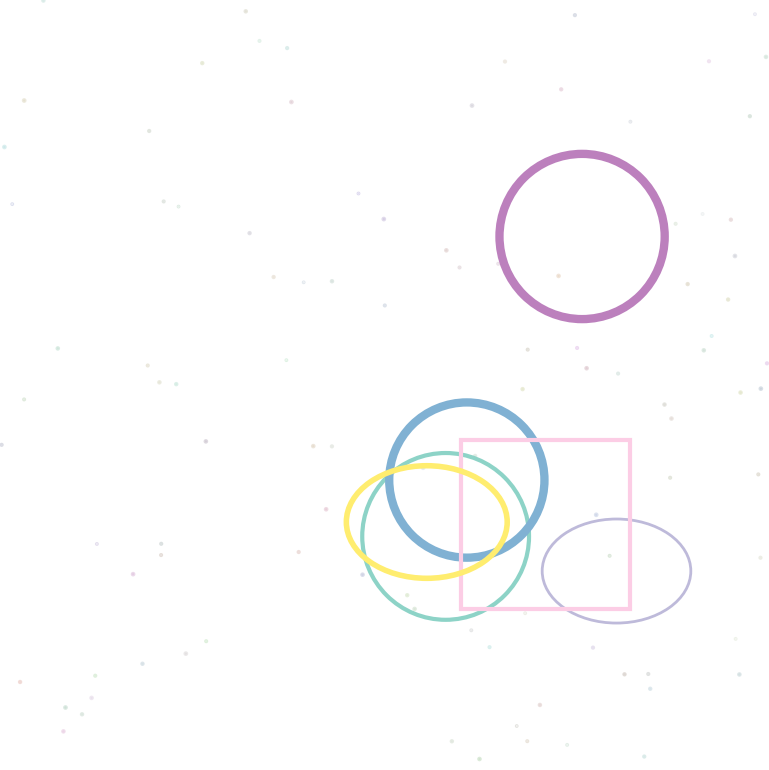[{"shape": "circle", "thickness": 1.5, "radius": 0.54, "center": [0.579, 0.303]}, {"shape": "oval", "thickness": 1, "radius": 0.48, "center": [0.801, 0.258]}, {"shape": "circle", "thickness": 3, "radius": 0.5, "center": [0.606, 0.377]}, {"shape": "square", "thickness": 1.5, "radius": 0.55, "center": [0.708, 0.319]}, {"shape": "circle", "thickness": 3, "radius": 0.54, "center": [0.756, 0.693]}, {"shape": "oval", "thickness": 2, "radius": 0.52, "center": [0.554, 0.322]}]